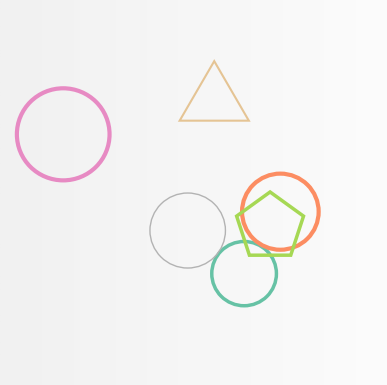[{"shape": "circle", "thickness": 2.5, "radius": 0.42, "center": [0.63, 0.289]}, {"shape": "circle", "thickness": 3, "radius": 0.49, "center": [0.723, 0.45]}, {"shape": "circle", "thickness": 3, "radius": 0.6, "center": [0.163, 0.651]}, {"shape": "pentagon", "thickness": 2.5, "radius": 0.45, "center": [0.697, 0.411]}, {"shape": "triangle", "thickness": 1.5, "radius": 0.52, "center": [0.553, 0.738]}, {"shape": "circle", "thickness": 1, "radius": 0.49, "center": [0.484, 0.401]}]